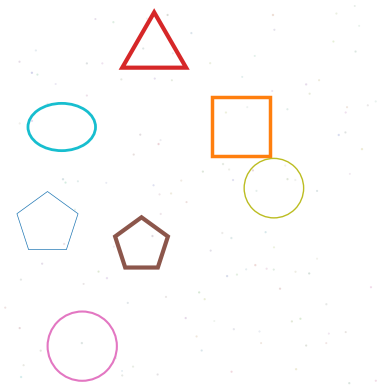[{"shape": "pentagon", "thickness": 0.5, "radius": 0.42, "center": [0.123, 0.419]}, {"shape": "square", "thickness": 2.5, "radius": 0.38, "center": [0.626, 0.672]}, {"shape": "triangle", "thickness": 3, "radius": 0.48, "center": [0.4, 0.872]}, {"shape": "pentagon", "thickness": 3, "radius": 0.36, "center": [0.368, 0.363]}, {"shape": "circle", "thickness": 1.5, "radius": 0.45, "center": [0.214, 0.101]}, {"shape": "circle", "thickness": 1, "radius": 0.39, "center": [0.711, 0.511]}, {"shape": "oval", "thickness": 2, "radius": 0.44, "center": [0.16, 0.67]}]